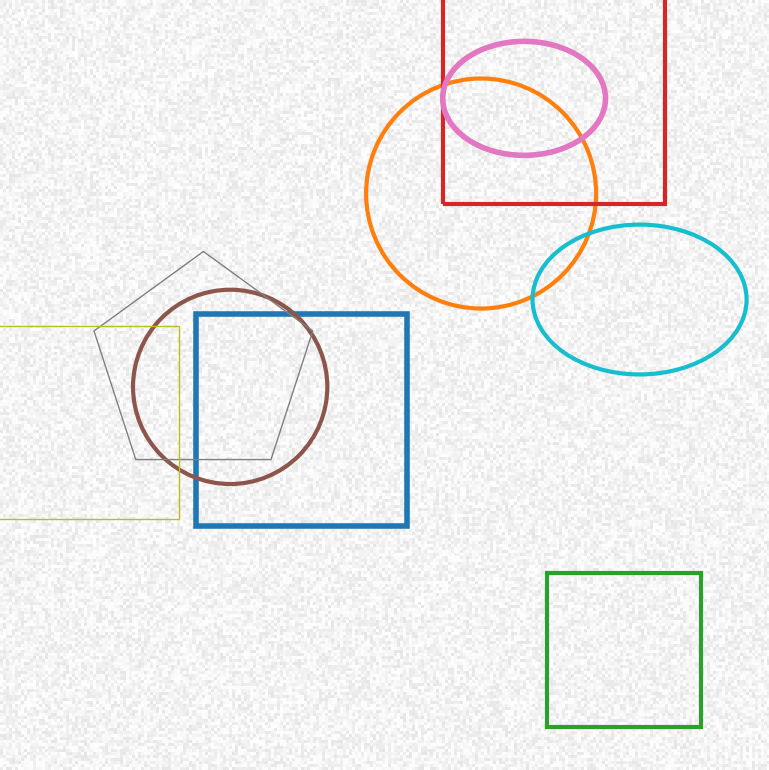[{"shape": "square", "thickness": 2, "radius": 0.69, "center": [0.391, 0.455]}, {"shape": "circle", "thickness": 1.5, "radius": 0.75, "center": [0.625, 0.749]}, {"shape": "square", "thickness": 1.5, "radius": 0.5, "center": [0.81, 0.156]}, {"shape": "square", "thickness": 1.5, "radius": 0.72, "center": [0.72, 0.879]}, {"shape": "circle", "thickness": 1.5, "radius": 0.63, "center": [0.299, 0.498]}, {"shape": "oval", "thickness": 2, "radius": 0.53, "center": [0.681, 0.872]}, {"shape": "pentagon", "thickness": 0.5, "radius": 0.75, "center": [0.264, 0.524]}, {"shape": "square", "thickness": 0.5, "radius": 0.63, "center": [0.107, 0.451]}, {"shape": "oval", "thickness": 1.5, "radius": 0.7, "center": [0.831, 0.611]}]